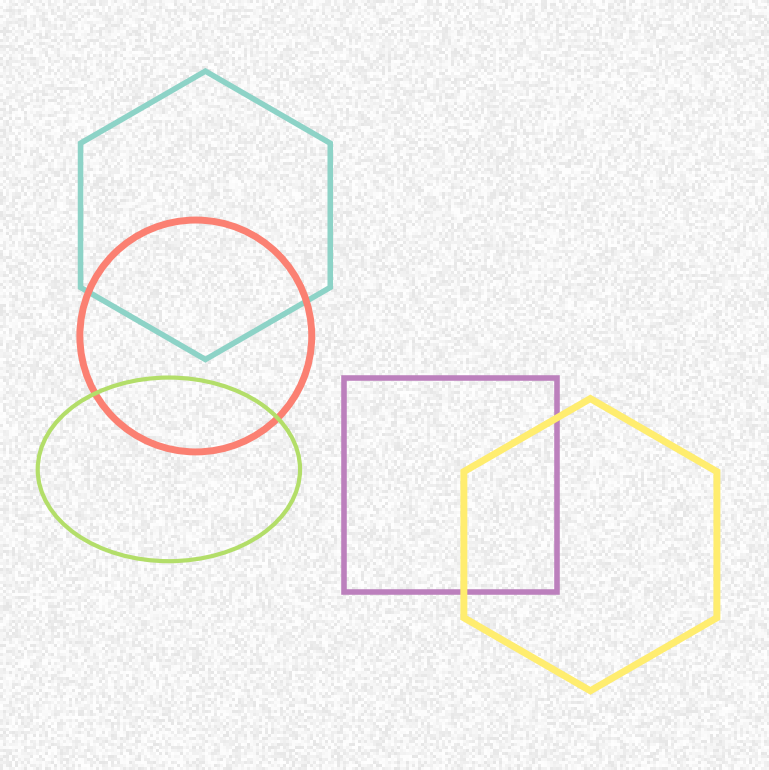[{"shape": "hexagon", "thickness": 2, "radius": 0.94, "center": [0.267, 0.72]}, {"shape": "circle", "thickness": 2.5, "radius": 0.75, "center": [0.254, 0.564]}, {"shape": "oval", "thickness": 1.5, "radius": 0.85, "center": [0.219, 0.39]}, {"shape": "square", "thickness": 2, "radius": 0.69, "center": [0.585, 0.37]}, {"shape": "hexagon", "thickness": 2.5, "radius": 0.95, "center": [0.767, 0.293]}]